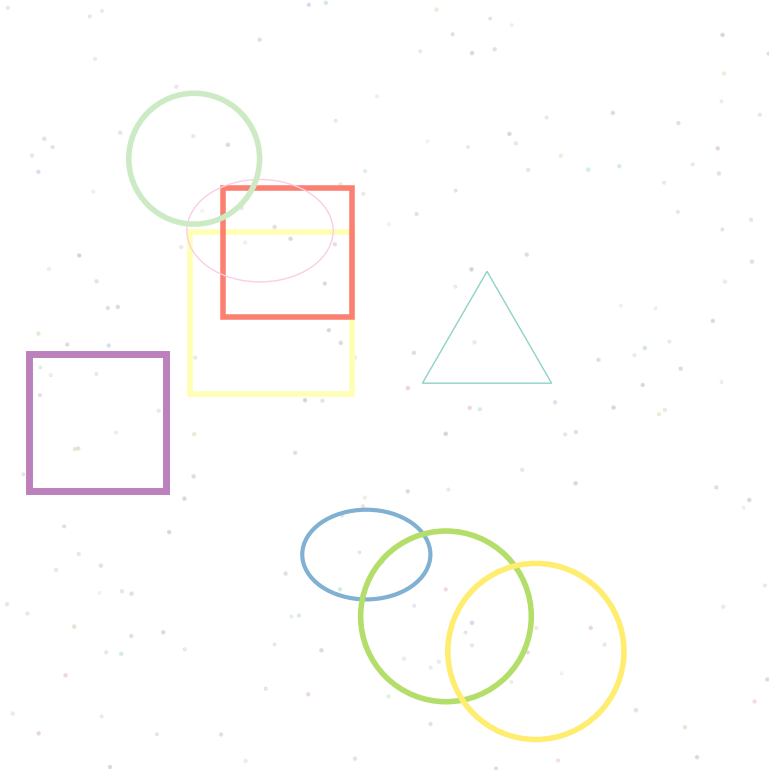[{"shape": "triangle", "thickness": 0.5, "radius": 0.48, "center": [0.632, 0.551]}, {"shape": "square", "thickness": 2, "radius": 0.53, "center": [0.352, 0.593]}, {"shape": "square", "thickness": 2, "radius": 0.42, "center": [0.373, 0.671]}, {"shape": "oval", "thickness": 1.5, "radius": 0.42, "center": [0.476, 0.28]}, {"shape": "circle", "thickness": 2, "radius": 0.55, "center": [0.579, 0.2]}, {"shape": "oval", "thickness": 0.5, "radius": 0.47, "center": [0.338, 0.7]}, {"shape": "square", "thickness": 2.5, "radius": 0.44, "center": [0.126, 0.451]}, {"shape": "circle", "thickness": 2, "radius": 0.42, "center": [0.252, 0.794]}, {"shape": "circle", "thickness": 2, "radius": 0.57, "center": [0.696, 0.154]}]